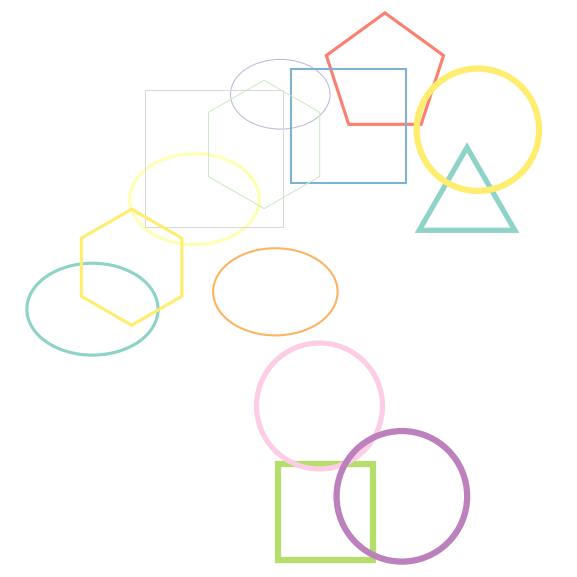[{"shape": "oval", "thickness": 1.5, "radius": 0.57, "center": [0.16, 0.464]}, {"shape": "triangle", "thickness": 2.5, "radius": 0.48, "center": [0.809, 0.648]}, {"shape": "oval", "thickness": 1.5, "radius": 0.56, "center": [0.337, 0.654]}, {"shape": "oval", "thickness": 0.5, "radius": 0.43, "center": [0.485, 0.836]}, {"shape": "pentagon", "thickness": 1.5, "radius": 0.53, "center": [0.667, 0.87]}, {"shape": "square", "thickness": 1, "radius": 0.5, "center": [0.603, 0.781]}, {"shape": "oval", "thickness": 1, "radius": 0.54, "center": [0.477, 0.494]}, {"shape": "square", "thickness": 3, "radius": 0.41, "center": [0.564, 0.113]}, {"shape": "circle", "thickness": 2.5, "radius": 0.55, "center": [0.553, 0.296]}, {"shape": "square", "thickness": 0.5, "radius": 0.6, "center": [0.37, 0.725]}, {"shape": "circle", "thickness": 3, "radius": 0.57, "center": [0.696, 0.14]}, {"shape": "hexagon", "thickness": 0.5, "radius": 0.56, "center": [0.457, 0.749]}, {"shape": "circle", "thickness": 3, "radius": 0.53, "center": [0.827, 0.774]}, {"shape": "hexagon", "thickness": 1.5, "radius": 0.5, "center": [0.228, 0.536]}]